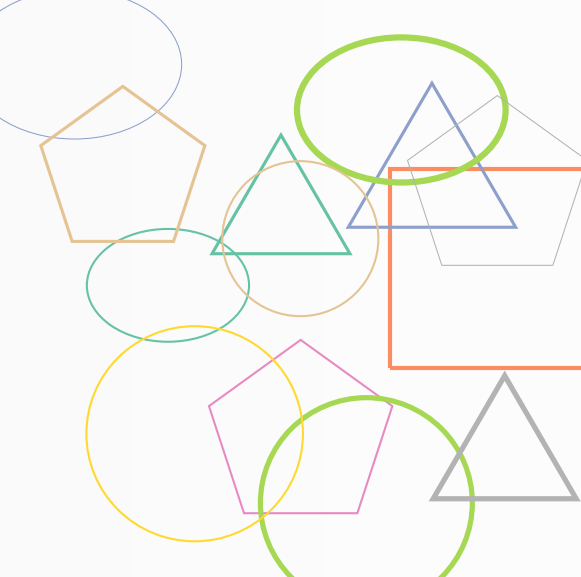[{"shape": "oval", "thickness": 1, "radius": 0.7, "center": [0.289, 0.505]}, {"shape": "triangle", "thickness": 1.5, "radius": 0.68, "center": [0.483, 0.628]}, {"shape": "square", "thickness": 2, "radius": 0.86, "center": [0.844, 0.535]}, {"shape": "triangle", "thickness": 1.5, "radius": 0.83, "center": [0.743, 0.689]}, {"shape": "oval", "thickness": 0.5, "radius": 0.92, "center": [0.128, 0.888]}, {"shape": "pentagon", "thickness": 1, "radius": 0.83, "center": [0.517, 0.245]}, {"shape": "oval", "thickness": 3, "radius": 0.9, "center": [0.69, 0.809]}, {"shape": "circle", "thickness": 2.5, "radius": 0.91, "center": [0.63, 0.128]}, {"shape": "circle", "thickness": 1, "radius": 0.93, "center": [0.335, 0.248]}, {"shape": "circle", "thickness": 1, "radius": 0.67, "center": [0.517, 0.586]}, {"shape": "pentagon", "thickness": 1.5, "radius": 0.74, "center": [0.211, 0.701]}, {"shape": "pentagon", "thickness": 0.5, "radius": 0.81, "center": [0.856, 0.671]}, {"shape": "triangle", "thickness": 2.5, "radius": 0.71, "center": [0.868, 0.207]}]